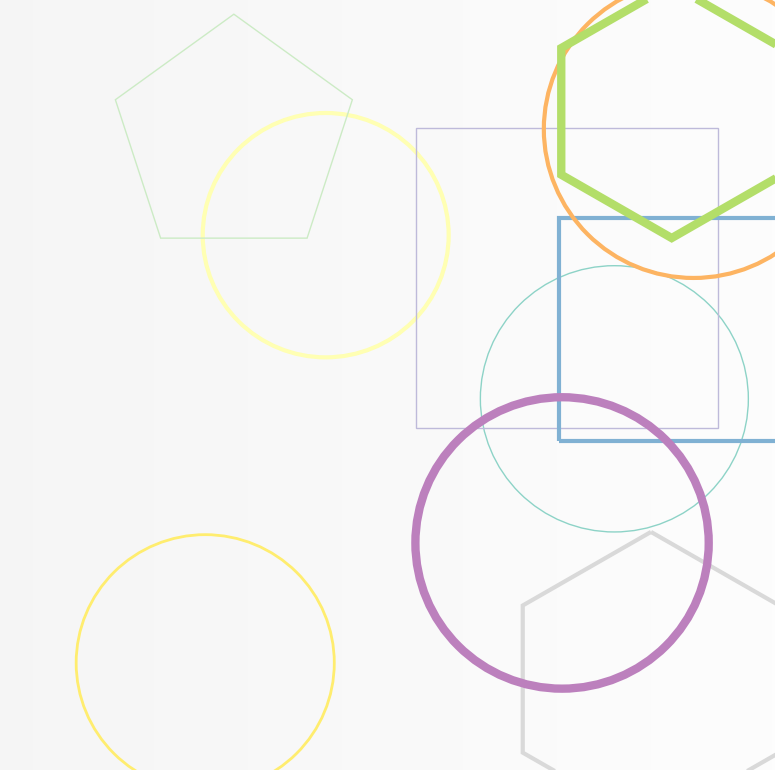[{"shape": "circle", "thickness": 0.5, "radius": 0.86, "center": [0.793, 0.482]}, {"shape": "circle", "thickness": 1.5, "radius": 0.79, "center": [0.42, 0.695]}, {"shape": "square", "thickness": 0.5, "radius": 0.98, "center": [0.732, 0.639]}, {"shape": "square", "thickness": 1.5, "radius": 0.72, "center": [0.866, 0.572]}, {"shape": "circle", "thickness": 1.5, "radius": 0.97, "center": [0.895, 0.832]}, {"shape": "hexagon", "thickness": 3, "radius": 0.82, "center": [0.867, 0.855]}, {"shape": "hexagon", "thickness": 1.5, "radius": 0.96, "center": [0.84, 0.118]}, {"shape": "circle", "thickness": 3, "radius": 0.95, "center": [0.725, 0.295]}, {"shape": "pentagon", "thickness": 0.5, "radius": 0.8, "center": [0.302, 0.821]}, {"shape": "circle", "thickness": 1, "radius": 0.83, "center": [0.265, 0.139]}]